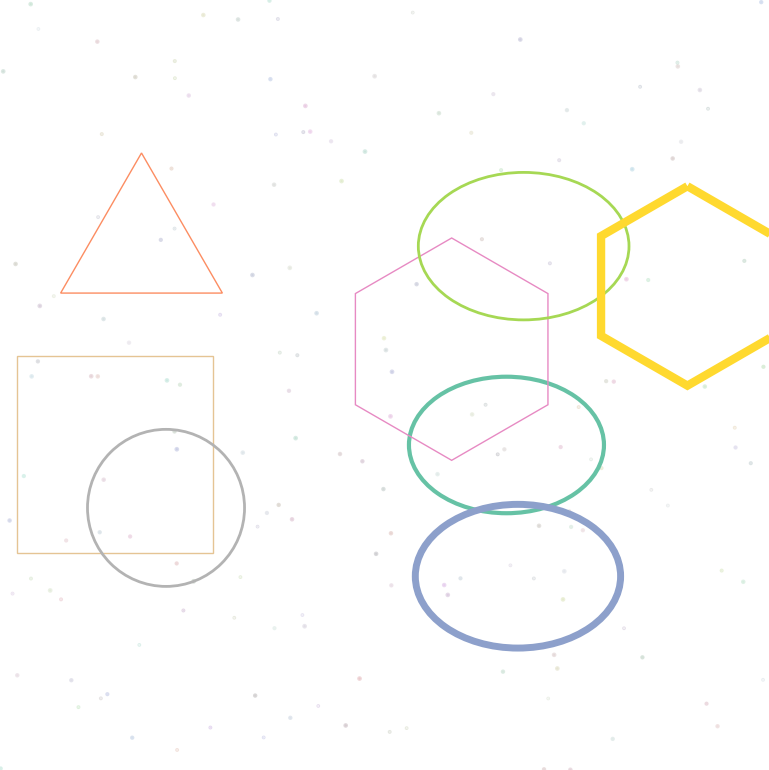[{"shape": "oval", "thickness": 1.5, "radius": 0.63, "center": [0.658, 0.422]}, {"shape": "triangle", "thickness": 0.5, "radius": 0.61, "center": [0.184, 0.68]}, {"shape": "oval", "thickness": 2.5, "radius": 0.67, "center": [0.673, 0.252]}, {"shape": "hexagon", "thickness": 0.5, "radius": 0.72, "center": [0.587, 0.547]}, {"shape": "oval", "thickness": 1, "radius": 0.68, "center": [0.68, 0.68]}, {"shape": "hexagon", "thickness": 3, "radius": 0.65, "center": [0.893, 0.629]}, {"shape": "square", "thickness": 0.5, "radius": 0.64, "center": [0.149, 0.409]}, {"shape": "circle", "thickness": 1, "radius": 0.51, "center": [0.216, 0.34]}]